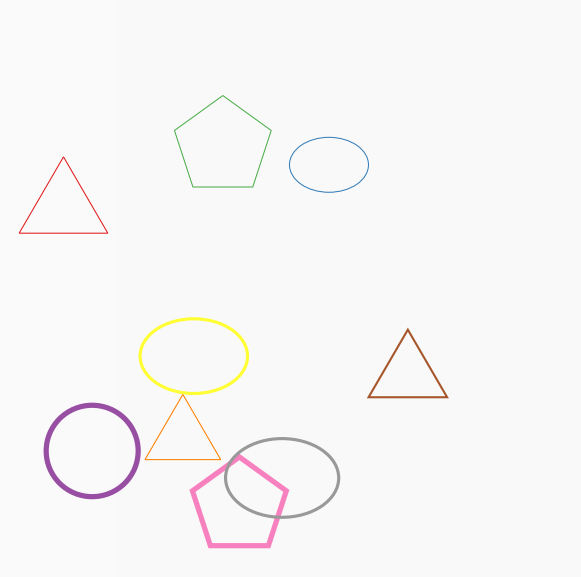[{"shape": "triangle", "thickness": 0.5, "radius": 0.44, "center": [0.109, 0.639]}, {"shape": "oval", "thickness": 0.5, "radius": 0.34, "center": [0.566, 0.714]}, {"shape": "pentagon", "thickness": 0.5, "radius": 0.44, "center": [0.383, 0.746]}, {"shape": "circle", "thickness": 2.5, "radius": 0.4, "center": [0.159, 0.218]}, {"shape": "triangle", "thickness": 0.5, "radius": 0.38, "center": [0.315, 0.241]}, {"shape": "oval", "thickness": 1.5, "radius": 0.46, "center": [0.333, 0.382]}, {"shape": "triangle", "thickness": 1, "radius": 0.39, "center": [0.702, 0.35]}, {"shape": "pentagon", "thickness": 2.5, "radius": 0.42, "center": [0.412, 0.123]}, {"shape": "oval", "thickness": 1.5, "radius": 0.49, "center": [0.485, 0.172]}]